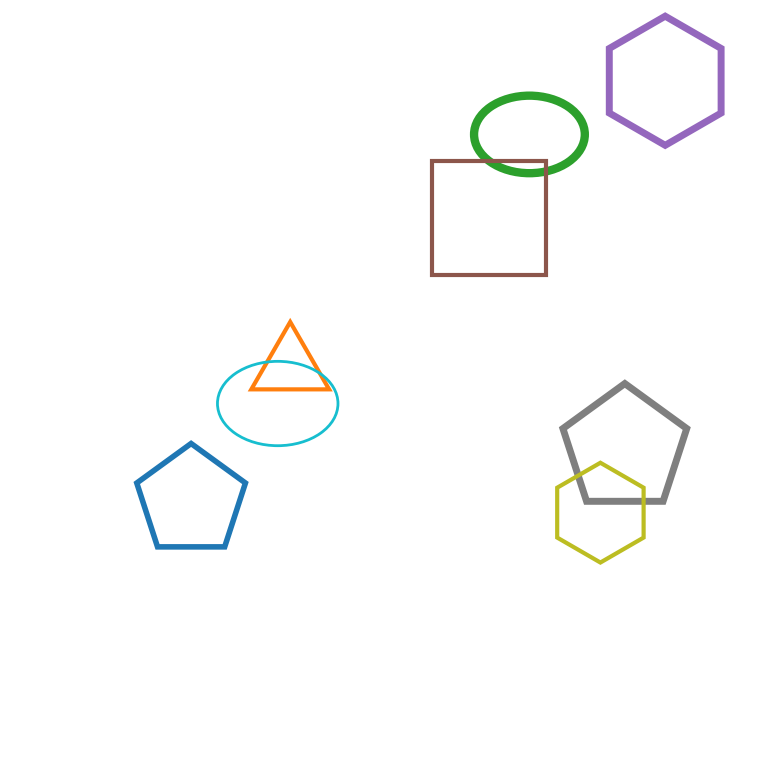[{"shape": "pentagon", "thickness": 2, "radius": 0.37, "center": [0.248, 0.35]}, {"shape": "triangle", "thickness": 1.5, "radius": 0.29, "center": [0.377, 0.524]}, {"shape": "oval", "thickness": 3, "radius": 0.36, "center": [0.688, 0.825]}, {"shape": "hexagon", "thickness": 2.5, "radius": 0.42, "center": [0.864, 0.895]}, {"shape": "square", "thickness": 1.5, "radius": 0.37, "center": [0.635, 0.717]}, {"shape": "pentagon", "thickness": 2.5, "radius": 0.42, "center": [0.811, 0.417]}, {"shape": "hexagon", "thickness": 1.5, "radius": 0.32, "center": [0.78, 0.334]}, {"shape": "oval", "thickness": 1, "radius": 0.39, "center": [0.361, 0.476]}]